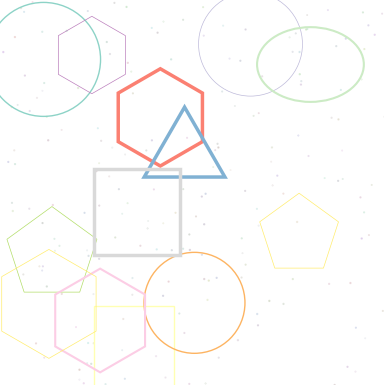[{"shape": "circle", "thickness": 1, "radius": 0.74, "center": [0.113, 0.846]}, {"shape": "square", "thickness": 1, "radius": 0.52, "center": [0.348, 0.101]}, {"shape": "circle", "thickness": 0.5, "radius": 0.67, "center": [0.651, 0.885]}, {"shape": "hexagon", "thickness": 2.5, "radius": 0.63, "center": [0.416, 0.695]}, {"shape": "triangle", "thickness": 2.5, "radius": 0.61, "center": [0.479, 0.601]}, {"shape": "circle", "thickness": 1, "radius": 0.66, "center": [0.505, 0.213]}, {"shape": "pentagon", "thickness": 0.5, "radius": 0.61, "center": [0.135, 0.341]}, {"shape": "hexagon", "thickness": 1.5, "radius": 0.67, "center": [0.26, 0.168]}, {"shape": "square", "thickness": 2.5, "radius": 0.56, "center": [0.356, 0.449]}, {"shape": "hexagon", "thickness": 0.5, "radius": 0.5, "center": [0.239, 0.857]}, {"shape": "oval", "thickness": 1.5, "radius": 0.69, "center": [0.806, 0.832]}, {"shape": "pentagon", "thickness": 0.5, "radius": 0.54, "center": [0.777, 0.391]}, {"shape": "hexagon", "thickness": 0.5, "radius": 0.71, "center": [0.127, 0.211]}]